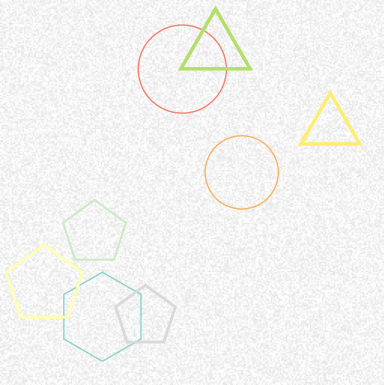[{"shape": "hexagon", "thickness": 1, "radius": 0.58, "center": [0.266, 0.177]}, {"shape": "pentagon", "thickness": 2, "radius": 0.52, "center": [0.115, 0.26]}, {"shape": "circle", "thickness": 1, "radius": 0.57, "center": [0.474, 0.821]}, {"shape": "circle", "thickness": 1, "radius": 0.48, "center": [0.628, 0.552]}, {"shape": "triangle", "thickness": 2.5, "radius": 0.52, "center": [0.56, 0.873]}, {"shape": "pentagon", "thickness": 2, "radius": 0.41, "center": [0.378, 0.178]}, {"shape": "pentagon", "thickness": 1.5, "radius": 0.43, "center": [0.245, 0.395]}, {"shape": "triangle", "thickness": 2.5, "radius": 0.44, "center": [0.858, 0.67]}]